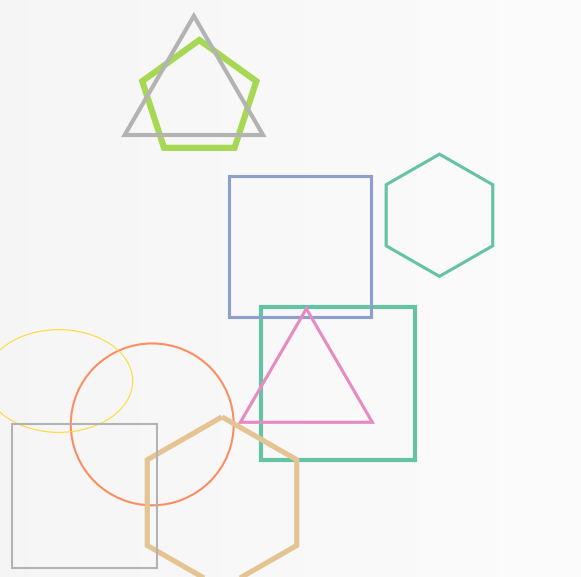[{"shape": "square", "thickness": 2, "radius": 0.66, "center": [0.581, 0.336]}, {"shape": "hexagon", "thickness": 1.5, "radius": 0.53, "center": [0.756, 0.626]}, {"shape": "circle", "thickness": 1, "radius": 0.7, "center": [0.262, 0.264]}, {"shape": "square", "thickness": 1.5, "radius": 0.61, "center": [0.517, 0.572]}, {"shape": "triangle", "thickness": 1.5, "radius": 0.66, "center": [0.527, 0.333]}, {"shape": "pentagon", "thickness": 3, "radius": 0.52, "center": [0.343, 0.827]}, {"shape": "oval", "thickness": 0.5, "radius": 0.64, "center": [0.101, 0.339]}, {"shape": "hexagon", "thickness": 2.5, "radius": 0.74, "center": [0.382, 0.129]}, {"shape": "triangle", "thickness": 2, "radius": 0.69, "center": [0.334, 0.834]}, {"shape": "square", "thickness": 1, "radius": 0.62, "center": [0.145, 0.141]}]